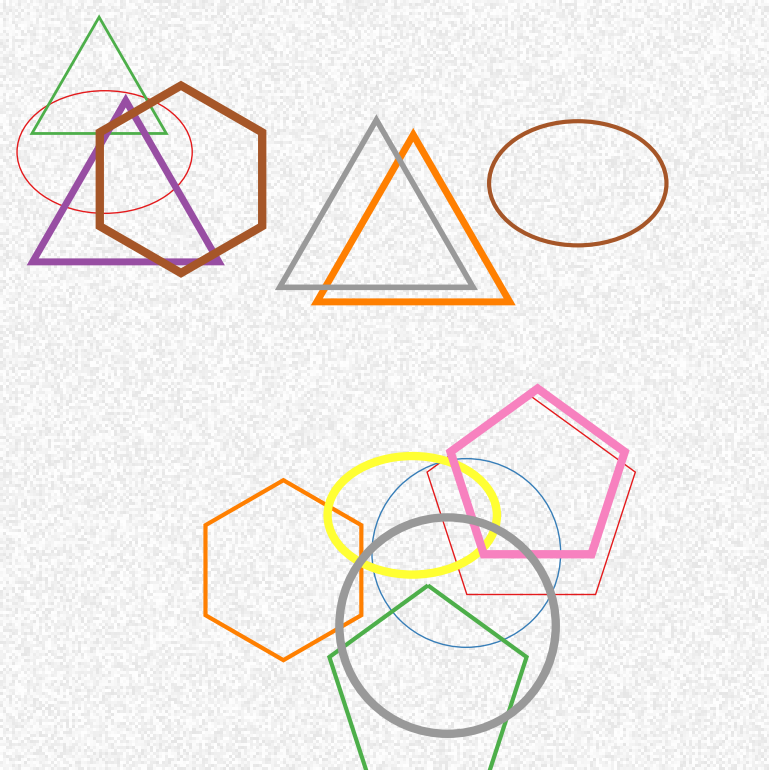[{"shape": "pentagon", "thickness": 0.5, "radius": 0.71, "center": [0.69, 0.343]}, {"shape": "oval", "thickness": 0.5, "radius": 0.57, "center": [0.136, 0.803]}, {"shape": "circle", "thickness": 0.5, "radius": 0.61, "center": [0.606, 0.282]}, {"shape": "triangle", "thickness": 1, "radius": 0.5, "center": [0.129, 0.877]}, {"shape": "pentagon", "thickness": 1.5, "radius": 0.67, "center": [0.556, 0.105]}, {"shape": "triangle", "thickness": 2.5, "radius": 0.7, "center": [0.163, 0.73]}, {"shape": "hexagon", "thickness": 1.5, "radius": 0.58, "center": [0.368, 0.259]}, {"shape": "triangle", "thickness": 2.5, "radius": 0.72, "center": [0.537, 0.68]}, {"shape": "oval", "thickness": 3, "radius": 0.55, "center": [0.535, 0.331]}, {"shape": "hexagon", "thickness": 3, "radius": 0.61, "center": [0.235, 0.767]}, {"shape": "oval", "thickness": 1.5, "radius": 0.58, "center": [0.75, 0.762]}, {"shape": "pentagon", "thickness": 3, "radius": 0.59, "center": [0.698, 0.376]}, {"shape": "circle", "thickness": 3, "radius": 0.7, "center": [0.581, 0.188]}, {"shape": "triangle", "thickness": 2, "radius": 0.73, "center": [0.489, 0.699]}]